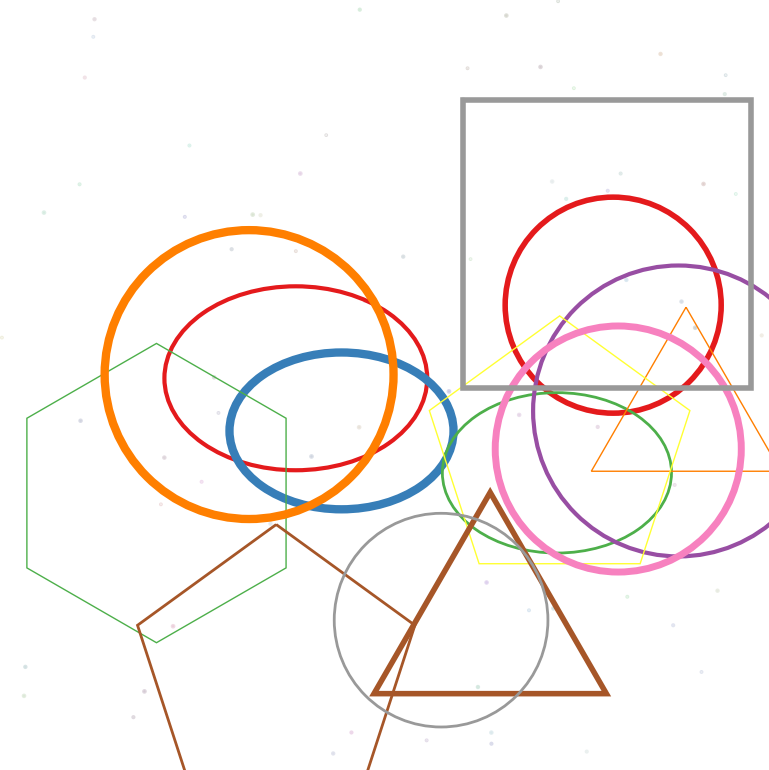[{"shape": "oval", "thickness": 1.5, "radius": 0.85, "center": [0.384, 0.509]}, {"shape": "circle", "thickness": 2, "radius": 0.7, "center": [0.796, 0.604]}, {"shape": "oval", "thickness": 3, "radius": 0.73, "center": [0.444, 0.44]}, {"shape": "hexagon", "thickness": 0.5, "radius": 0.97, "center": [0.203, 0.36]}, {"shape": "oval", "thickness": 1, "radius": 0.74, "center": [0.723, 0.386]}, {"shape": "circle", "thickness": 1.5, "radius": 0.94, "center": [0.881, 0.466]}, {"shape": "triangle", "thickness": 0.5, "radius": 0.71, "center": [0.891, 0.459]}, {"shape": "circle", "thickness": 3, "radius": 0.94, "center": [0.324, 0.514]}, {"shape": "pentagon", "thickness": 0.5, "radius": 0.89, "center": [0.727, 0.412]}, {"shape": "triangle", "thickness": 2, "radius": 0.87, "center": [0.637, 0.186]}, {"shape": "pentagon", "thickness": 1, "radius": 0.95, "center": [0.359, 0.129]}, {"shape": "circle", "thickness": 2.5, "radius": 0.8, "center": [0.803, 0.417]}, {"shape": "square", "thickness": 2, "radius": 0.94, "center": [0.788, 0.683]}, {"shape": "circle", "thickness": 1, "radius": 0.69, "center": [0.573, 0.195]}]